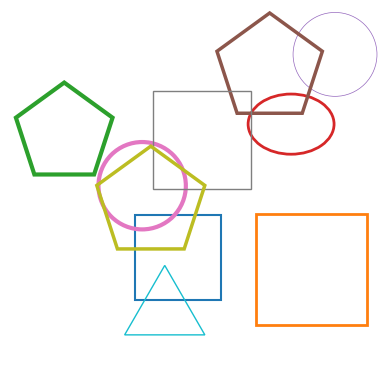[{"shape": "square", "thickness": 1.5, "radius": 0.56, "center": [0.463, 0.331]}, {"shape": "square", "thickness": 2, "radius": 0.72, "center": [0.809, 0.299]}, {"shape": "pentagon", "thickness": 3, "radius": 0.66, "center": [0.167, 0.654]}, {"shape": "oval", "thickness": 2, "radius": 0.56, "center": [0.756, 0.678]}, {"shape": "circle", "thickness": 0.5, "radius": 0.54, "center": [0.87, 0.859]}, {"shape": "pentagon", "thickness": 2.5, "radius": 0.72, "center": [0.7, 0.822]}, {"shape": "circle", "thickness": 3, "radius": 0.57, "center": [0.369, 0.518]}, {"shape": "square", "thickness": 1, "radius": 0.64, "center": [0.524, 0.636]}, {"shape": "pentagon", "thickness": 2.5, "radius": 0.74, "center": [0.392, 0.473]}, {"shape": "triangle", "thickness": 1, "radius": 0.6, "center": [0.428, 0.19]}]